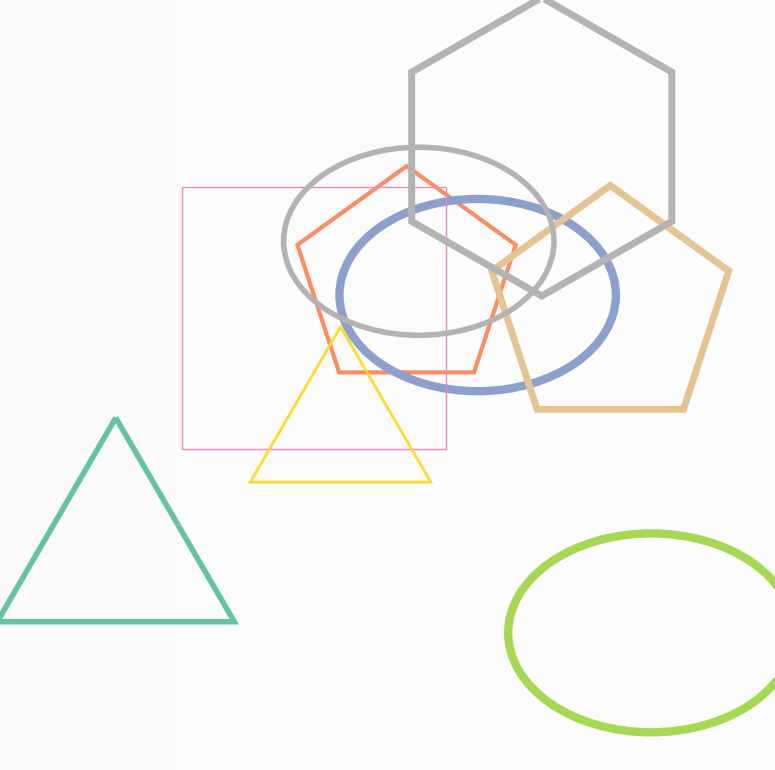[{"shape": "triangle", "thickness": 2, "radius": 0.88, "center": [0.149, 0.281]}, {"shape": "pentagon", "thickness": 1.5, "radius": 0.74, "center": [0.525, 0.636]}, {"shape": "oval", "thickness": 3, "radius": 0.89, "center": [0.616, 0.617]}, {"shape": "square", "thickness": 0.5, "radius": 0.85, "center": [0.405, 0.587]}, {"shape": "oval", "thickness": 3, "radius": 0.92, "center": [0.84, 0.178]}, {"shape": "triangle", "thickness": 1, "radius": 0.67, "center": [0.439, 0.441]}, {"shape": "pentagon", "thickness": 2.5, "radius": 0.8, "center": [0.787, 0.598]}, {"shape": "oval", "thickness": 2, "radius": 0.87, "center": [0.54, 0.687]}, {"shape": "hexagon", "thickness": 2.5, "radius": 0.97, "center": [0.699, 0.809]}]